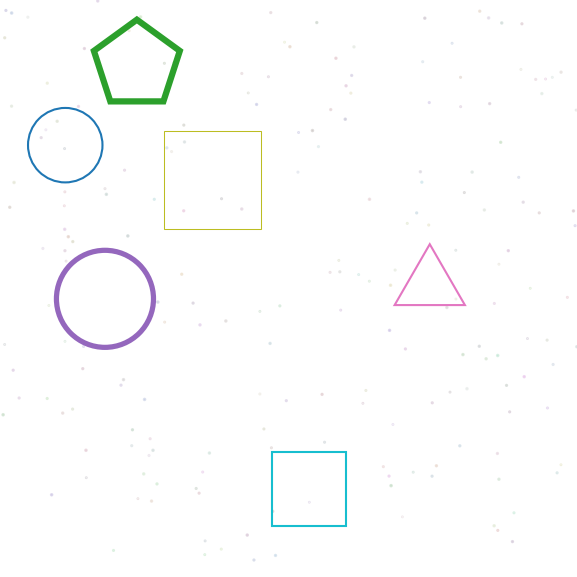[{"shape": "circle", "thickness": 1, "radius": 0.32, "center": [0.113, 0.748]}, {"shape": "pentagon", "thickness": 3, "radius": 0.39, "center": [0.237, 0.887]}, {"shape": "circle", "thickness": 2.5, "radius": 0.42, "center": [0.182, 0.482]}, {"shape": "triangle", "thickness": 1, "radius": 0.35, "center": [0.744, 0.506]}, {"shape": "square", "thickness": 0.5, "radius": 0.42, "center": [0.368, 0.687]}, {"shape": "square", "thickness": 1, "radius": 0.32, "center": [0.535, 0.153]}]